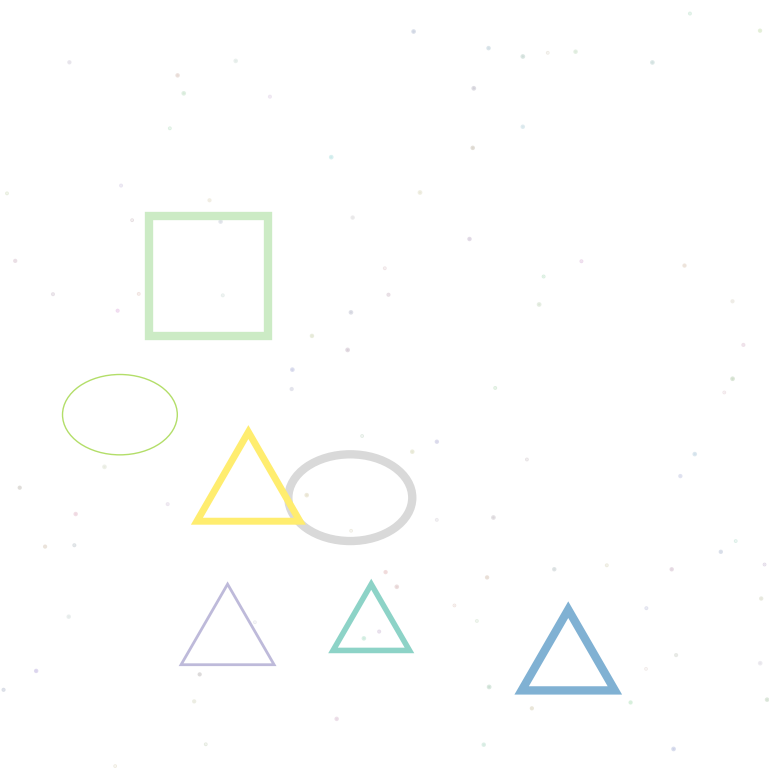[{"shape": "triangle", "thickness": 2, "radius": 0.29, "center": [0.482, 0.184]}, {"shape": "triangle", "thickness": 1, "radius": 0.35, "center": [0.296, 0.172]}, {"shape": "triangle", "thickness": 3, "radius": 0.35, "center": [0.738, 0.138]}, {"shape": "oval", "thickness": 0.5, "radius": 0.37, "center": [0.156, 0.461]}, {"shape": "oval", "thickness": 3, "radius": 0.4, "center": [0.455, 0.354]}, {"shape": "square", "thickness": 3, "radius": 0.39, "center": [0.271, 0.641]}, {"shape": "triangle", "thickness": 2.5, "radius": 0.39, "center": [0.323, 0.362]}]